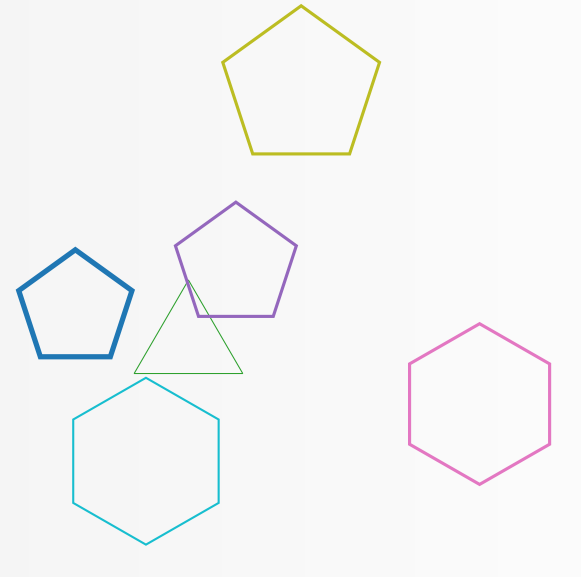[{"shape": "pentagon", "thickness": 2.5, "radius": 0.51, "center": [0.13, 0.464]}, {"shape": "triangle", "thickness": 0.5, "radius": 0.54, "center": [0.324, 0.406]}, {"shape": "pentagon", "thickness": 1.5, "radius": 0.55, "center": [0.406, 0.54]}, {"shape": "hexagon", "thickness": 1.5, "radius": 0.7, "center": [0.825, 0.299]}, {"shape": "pentagon", "thickness": 1.5, "radius": 0.71, "center": [0.518, 0.847]}, {"shape": "hexagon", "thickness": 1, "radius": 0.72, "center": [0.251, 0.201]}]